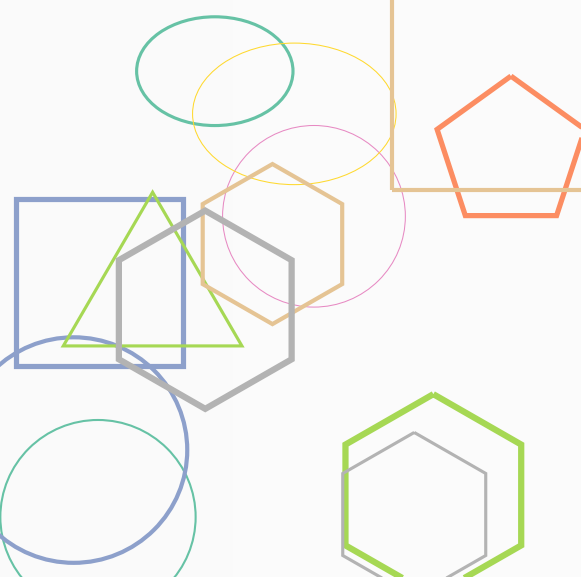[{"shape": "circle", "thickness": 1, "radius": 0.84, "center": [0.169, 0.104]}, {"shape": "oval", "thickness": 1.5, "radius": 0.67, "center": [0.37, 0.876]}, {"shape": "pentagon", "thickness": 2.5, "radius": 0.67, "center": [0.879, 0.734]}, {"shape": "circle", "thickness": 2, "radius": 0.98, "center": [0.127, 0.22]}, {"shape": "square", "thickness": 2.5, "radius": 0.72, "center": [0.171, 0.509]}, {"shape": "circle", "thickness": 0.5, "radius": 0.79, "center": [0.54, 0.625]}, {"shape": "hexagon", "thickness": 3, "radius": 0.87, "center": [0.746, 0.142]}, {"shape": "triangle", "thickness": 1.5, "radius": 0.89, "center": [0.263, 0.489]}, {"shape": "oval", "thickness": 0.5, "radius": 0.88, "center": [0.506, 0.802]}, {"shape": "square", "thickness": 2, "radius": 0.91, "center": [0.857, 0.853]}, {"shape": "hexagon", "thickness": 2, "radius": 0.69, "center": [0.469, 0.577]}, {"shape": "hexagon", "thickness": 3, "radius": 0.86, "center": [0.353, 0.463]}, {"shape": "hexagon", "thickness": 1.5, "radius": 0.71, "center": [0.713, 0.108]}]